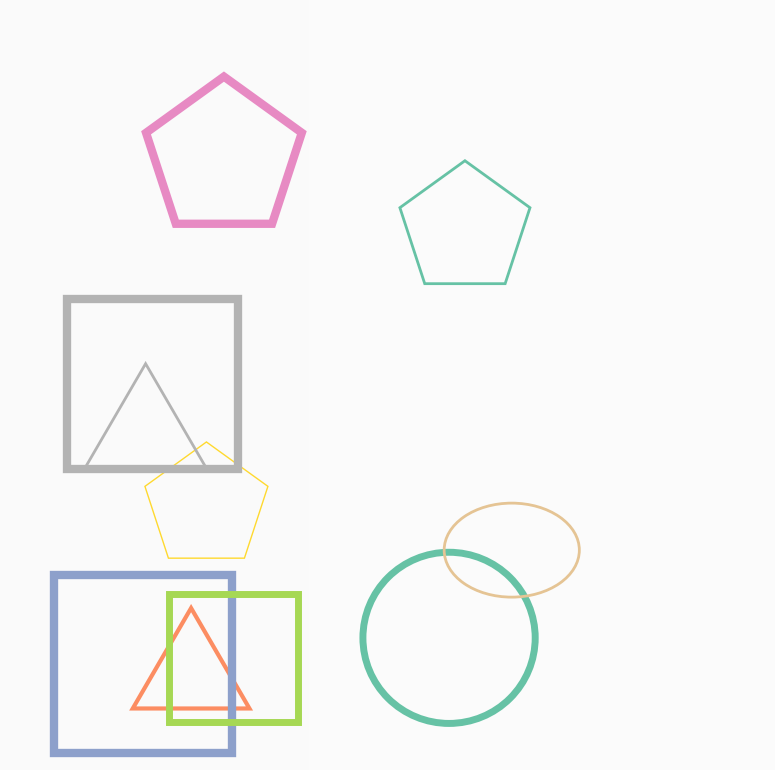[{"shape": "pentagon", "thickness": 1, "radius": 0.44, "center": [0.6, 0.703]}, {"shape": "circle", "thickness": 2.5, "radius": 0.56, "center": [0.579, 0.172]}, {"shape": "triangle", "thickness": 1.5, "radius": 0.43, "center": [0.247, 0.123]}, {"shape": "square", "thickness": 3, "radius": 0.58, "center": [0.184, 0.137]}, {"shape": "pentagon", "thickness": 3, "radius": 0.53, "center": [0.289, 0.795]}, {"shape": "square", "thickness": 2.5, "radius": 0.42, "center": [0.301, 0.146]}, {"shape": "pentagon", "thickness": 0.5, "radius": 0.42, "center": [0.266, 0.343]}, {"shape": "oval", "thickness": 1, "radius": 0.44, "center": [0.66, 0.286]}, {"shape": "square", "thickness": 3, "radius": 0.55, "center": [0.196, 0.502]}, {"shape": "triangle", "thickness": 1, "radius": 0.47, "center": [0.188, 0.435]}]